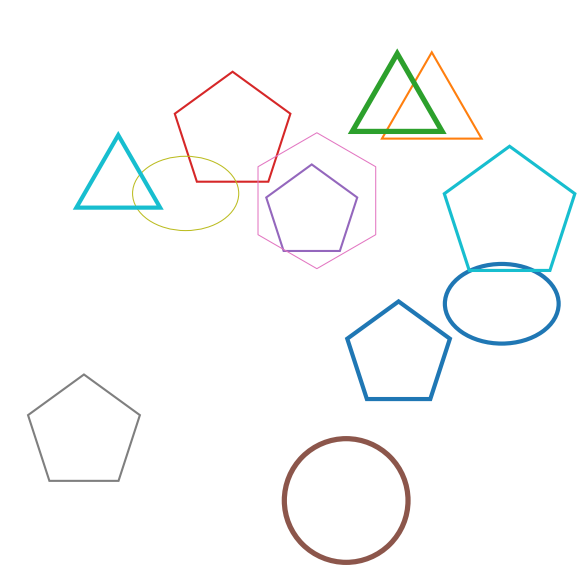[{"shape": "pentagon", "thickness": 2, "radius": 0.47, "center": [0.69, 0.384]}, {"shape": "oval", "thickness": 2, "radius": 0.49, "center": [0.869, 0.473]}, {"shape": "triangle", "thickness": 1, "radius": 0.5, "center": [0.748, 0.809]}, {"shape": "triangle", "thickness": 2.5, "radius": 0.45, "center": [0.688, 0.816]}, {"shape": "pentagon", "thickness": 1, "radius": 0.53, "center": [0.403, 0.77]}, {"shape": "pentagon", "thickness": 1, "radius": 0.41, "center": [0.54, 0.632]}, {"shape": "circle", "thickness": 2.5, "radius": 0.54, "center": [0.599, 0.132]}, {"shape": "hexagon", "thickness": 0.5, "radius": 0.59, "center": [0.549, 0.652]}, {"shape": "pentagon", "thickness": 1, "radius": 0.51, "center": [0.145, 0.249]}, {"shape": "oval", "thickness": 0.5, "radius": 0.46, "center": [0.321, 0.664]}, {"shape": "pentagon", "thickness": 1.5, "radius": 0.59, "center": [0.882, 0.627]}, {"shape": "triangle", "thickness": 2, "radius": 0.42, "center": [0.205, 0.681]}]